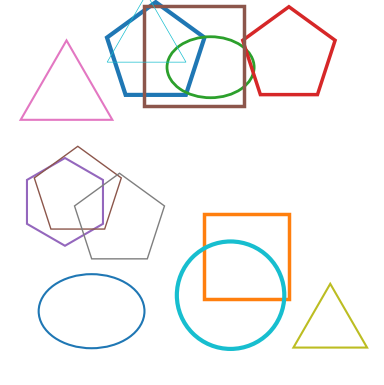[{"shape": "pentagon", "thickness": 3, "radius": 0.67, "center": [0.404, 0.861]}, {"shape": "oval", "thickness": 1.5, "radius": 0.69, "center": [0.238, 0.192]}, {"shape": "square", "thickness": 2.5, "radius": 0.55, "center": [0.64, 0.334]}, {"shape": "oval", "thickness": 2, "radius": 0.57, "center": [0.547, 0.825]}, {"shape": "pentagon", "thickness": 2.5, "radius": 0.63, "center": [0.75, 0.856]}, {"shape": "hexagon", "thickness": 1.5, "radius": 0.57, "center": [0.169, 0.476]}, {"shape": "square", "thickness": 2.5, "radius": 0.65, "center": [0.505, 0.854]}, {"shape": "pentagon", "thickness": 1, "radius": 0.59, "center": [0.202, 0.501]}, {"shape": "triangle", "thickness": 1.5, "radius": 0.69, "center": [0.173, 0.758]}, {"shape": "pentagon", "thickness": 1, "radius": 0.61, "center": [0.31, 0.427]}, {"shape": "triangle", "thickness": 1.5, "radius": 0.55, "center": [0.858, 0.152]}, {"shape": "triangle", "thickness": 0.5, "radius": 0.59, "center": [0.381, 0.898]}, {"shape": "circle", "thickness": 3, "radius": 0.7, "center": [0.599, 0.233]}]